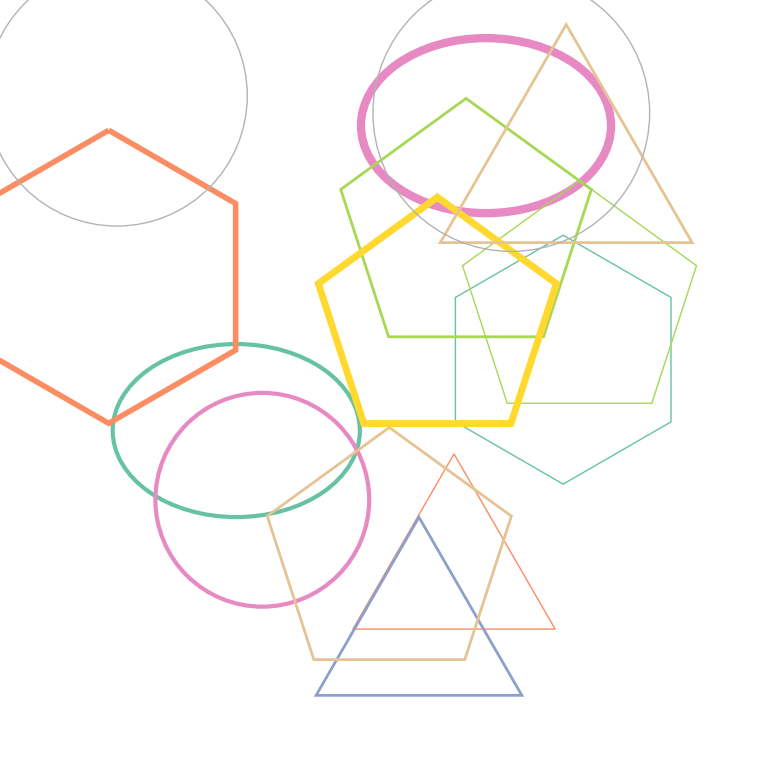[{"shape": "oval", "thickness": 1.5, "radius": 0.8, "center": [0.307, 0.441]}, {"shape": "hexagon", "thickness": 0.5, "radius": 0.81, "center": [0.731, 0.533]}, {"shape": "hexagon", "thickness": 2, "radius": 0.95, "center": [0.141, 0.641]}, {"shape": "triangle", "thickness": 0.5, "radius": 0.76, "center": [0.59, 0.259]}, {"shape": "triangle", "thickness": 1, "radius": 0.77, "center": [0.544, 0.174]}, {"shape": "oval", "thickness": 3, "radius": 0.81, "center": [0.631, 0.837]}, {"shape": "circle", "thickness": 1.5, "radius": 0.69, "center": [0.341, 0.351]}, {"shape": "pentagon", "thickness": 1, "radius": 0.86, "center": [0.605, 0.701]}, {"shape": "pentagon", "thickness": 0.5, "radius": 0.8, "center": [0.753, 0.606]}, {"shape": "pentagon", "thickness": 2.5, "radius": 0.81, "center": [0.568, 0.581]}, {"shape": "triangle", "thickness": 1, "radius": 0.94, "center": [0.735, 0.779]}, {"shape": "pentagon", "thickness": 1, "radius": 0.83, "center": [0.506, 0.278]}, {"shape": "circle", "thickness": 0.5, "radius": 0.9, "center": [0.664, 0.853]}, {"shape": "circle", "thickness": 0.5, "radius": 0.85, "center": [0.152, 0.876]}]